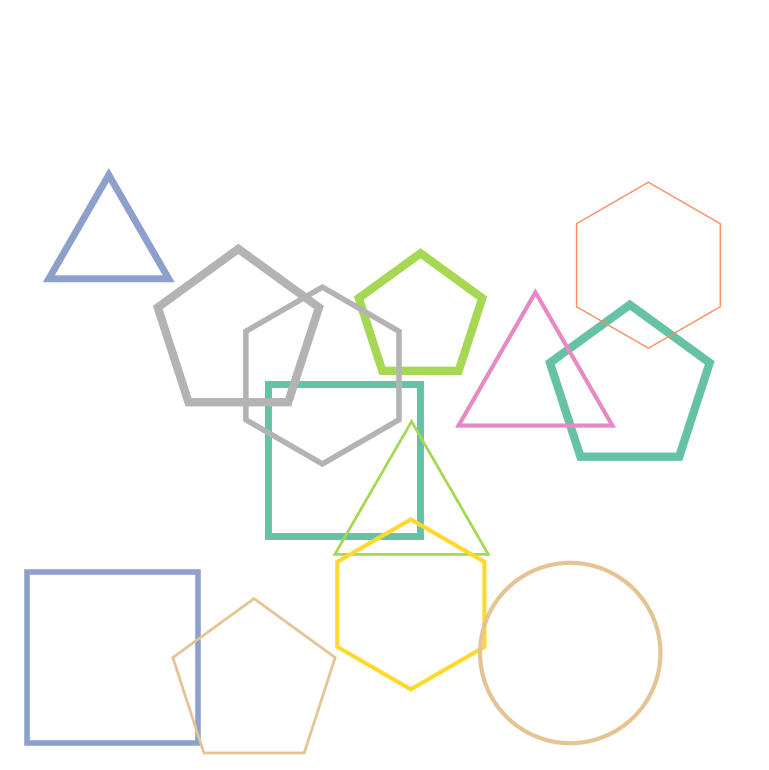[{"shape": "square", "thickness": 2.5, "radius": 0.49, "center": [0.447, 0.403]}, {"shape": "pentagon", "thickness": 3, "radius": 0.55, "center": [0.818, 0.495]}, {"shape": "hexagon", "thickness": 0.5, "radius": 0.54, "center": [0.842, 0.656]}, {"shape": "triangle", "thickness": 2.5, "radius": 0.45, "center": [0.141, 0.683]}, {"shape": "square", "thickness": 2, "radius": 0.56, "center": [0.146, 0.146]}, {"shape": "triangle", "thickness": 1.5, "radius": 0.58, "center": [0.695, 0.505]}, {"shape": "triangle", "thickness": 1, "radius": 0.58, "center": [0.535, 0.338]}, {"shape": "pentagon", "thickness": 3, "radius": 0.42, "center": [0.546, 0.587]}, {"shape": "hexagon", "thickness": 1.5, "radius": 0.55, "center": [0.534, 0.215]}, {"shape": "circle", "thickness": 1.5, "radius": 0.59, "center": [0.741, 0.152]}, {"shape": "pentagon", "thickness": 1, "radius": 0.55, "center": [0.33, 0.112]}, {"shape": "hexagon", "thickness": 2, "radius": 0.57, "center": [0.419, 0.512]}, {"shape": "pentagon", "thickness": 3, "radius": 0.55, "center": [0.31, 0.567]}]